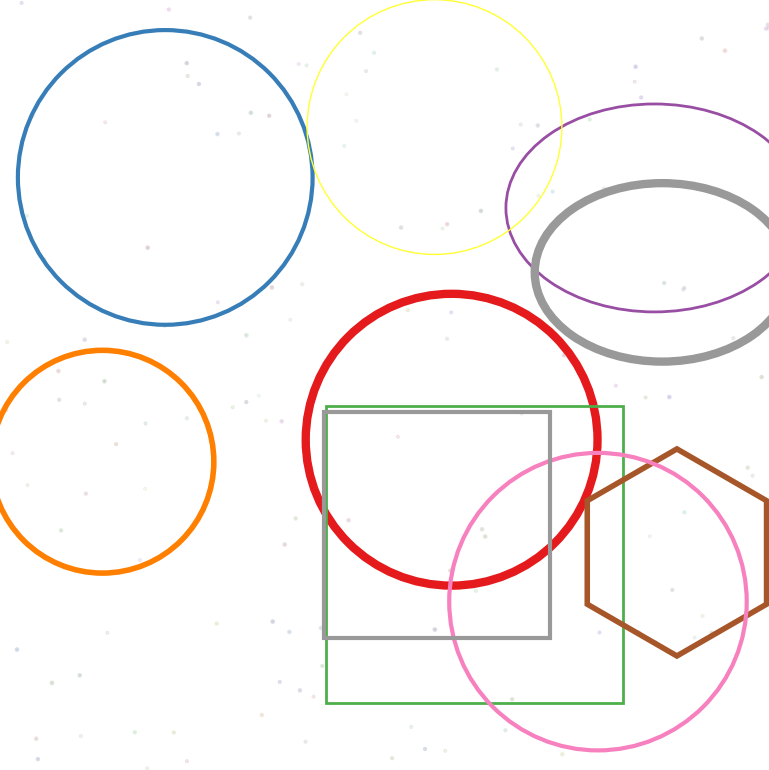[{"shape": "circle", "thickness": 3, "radius": 0.95, "center": [0.587, 0.429]}, {"shape": "circle", "thickness": 1.5, "radius": 0.96, "center": [0.215, 0.77]}, {"shape": "square", "thickness": 1, "radius": 0.96, "center": [0.616, 0.28]}, {"shape": "oval", "thickness": 1, "radius": 0.96, "center": [0.85, 0.73]}, {"shape": "circle", "thickness": 2, "radius": 0.72, "center": [0.133, 0.4]}, {"shape": "circle", "thickness": 0.5, "radius": 0.83, "center": [0.564, 0.835]}, {"shape": "hexagon", "thickness": 2, "radius": 0.67, "center": [0.879, 0.283]}, {"shape": "circle", "thickness": 1.5, "radius": 0.97, "center": [0.777, 0.219]}, {"shape": "oval", "thickness": 3, "radius": 0.83, "center": [0.86, 0.646]}, {"shape": "square", "thickness": 1.5, "radius": 0.73, "center": [0.568, 0.318]}]